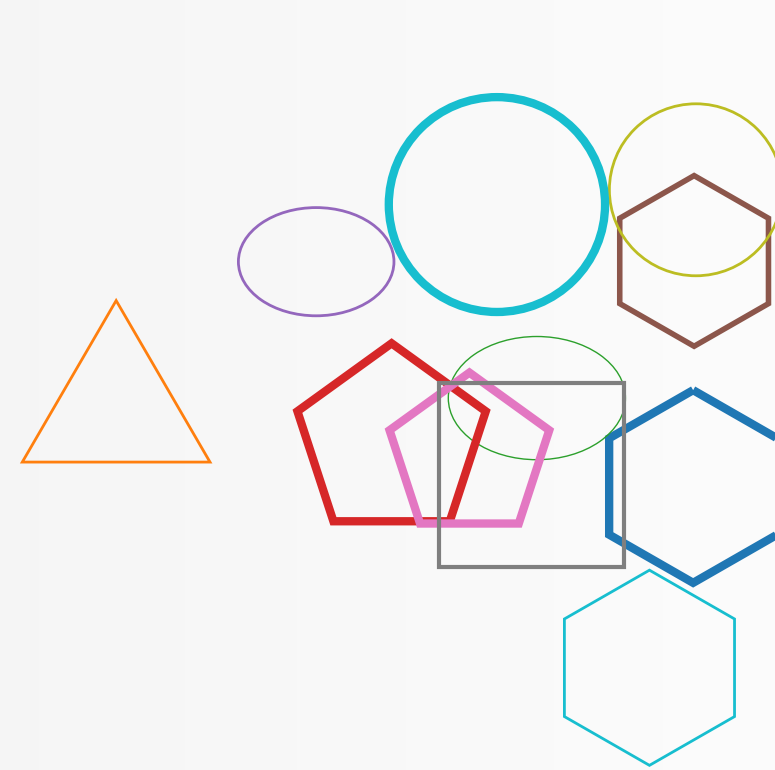[{"shape": "hexagon", "thickness": 3, "radius": 0.63, "center": [0.894, 0.368]}, {"shape": "triangle", "thickness": 1, "radius": 0.7, "center": [0.15, 0.47]}, {"shape": "oval", "thickness": 0.5, "radius": 0.57, "center": [0.693, 0.483]}, {"shape": "pentagon", "thickness": 3, "radius": 0.64, "center": [0.505, 0.426]}, {"shape": "oval", "thickness": 1, "radius": 0.5, "center": [0.408, 0.66]}, {"shape": "hexagon", "thickness": 2, "radius": 0.55, "center": [0.896, 0.661]}, {"shape": "pentagon", "thickness": 3, "radius": 0.54, "center": [0.606, 0.408]}, {"shape": "square", "thickness": 1.5, "radius": 0.6, "center": [0.686, 0.383]}, {"shape": "circle", "thickness": 1, "radius": 0.56, "center": [0.898, 0.754]}, {"shape": "circle", "thickness": 3, "radius": 0.7, "center": [0.641, 0.734]}, {"shape": "hexagon", "thickness": 1, "radius": 0.63, "center": [0.838, 0.133]}]